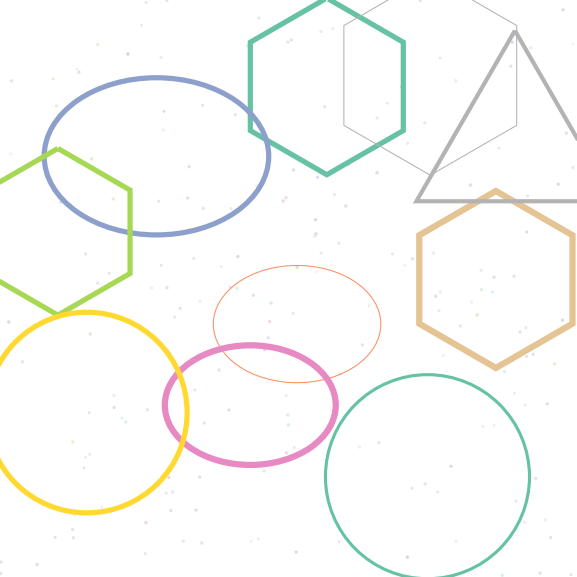[{"shape": "hexagon", "thickness": 2.5, "radius": 0.76, "center": [0.566, 0.85]}, {"shape": "circle", "thickness": 1.5, "radius": 0.88, "center": [0.74, 0.174]}, {"shape": "oval", "thickness": 0.5, "radius": 0.73, "center": [0.514, 0.438]}, {"shape": "oval", "thickness": 2.5, "radius": 0.97, "center": [0.271, 0.728]}, {"shape": "oval", "thickness": 3, "radius": 0.74, "center": [0.433, 0.298]}, {"shape": "hexagon", "thickness": 2.5, "radius": 0.72, "center": [0.1, 0.598]}, {"shape": "circle", "thickness": 2.5, "radius": 0.87, "center": [0.15, 0.285]}, {"shape": "hexagon", "thickness": 3, "radius": 0.77, "center": [0.859, 0.515]}, {"shape": "triangle", "thickness": 2, "radius": 0.98, "center": [0.892, 0.749]}, {"shape": "hexagon", "thickness": 0.5, "radius": 0.86, "center": [0.745, 0.868]}]